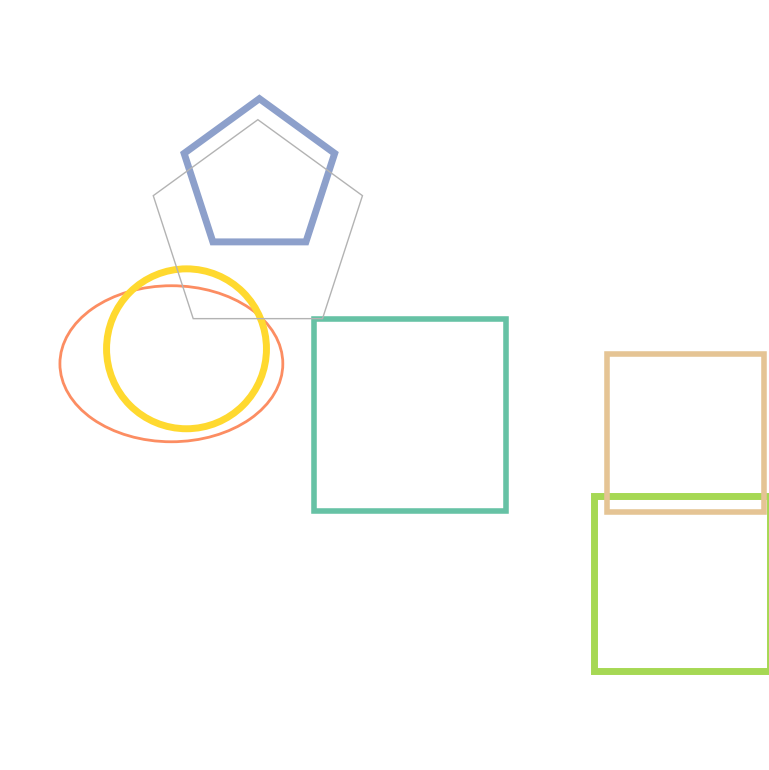[{"shape": "square", "thickness": 2, "radius": 0.62, "center": [0.532, 0.461]}, {"shape": "oval", "thickness": 1, "radius": 0.72, "center": [0.223, 0.528]}, {"shape": "pentagon", "thickness": 2.5, "radius": 0.51, "center": [0.337, 0.769]}, {"shape": "square", "thickness": 2.5, "radius": 0.57, "center": [0.886, 0.242]}, {"shape": "circle", "thickness": 2.5, "radius": 0.52, "center": [0.242, 0.547]}, {"shape": "square", "thickness": 2, "radius": 0.51, "center": [0.89, 0.438]}, {"shape": "pentagon", "thickness": 0.5, "radius": 0.71, "center": [0.335, 0.702]}]